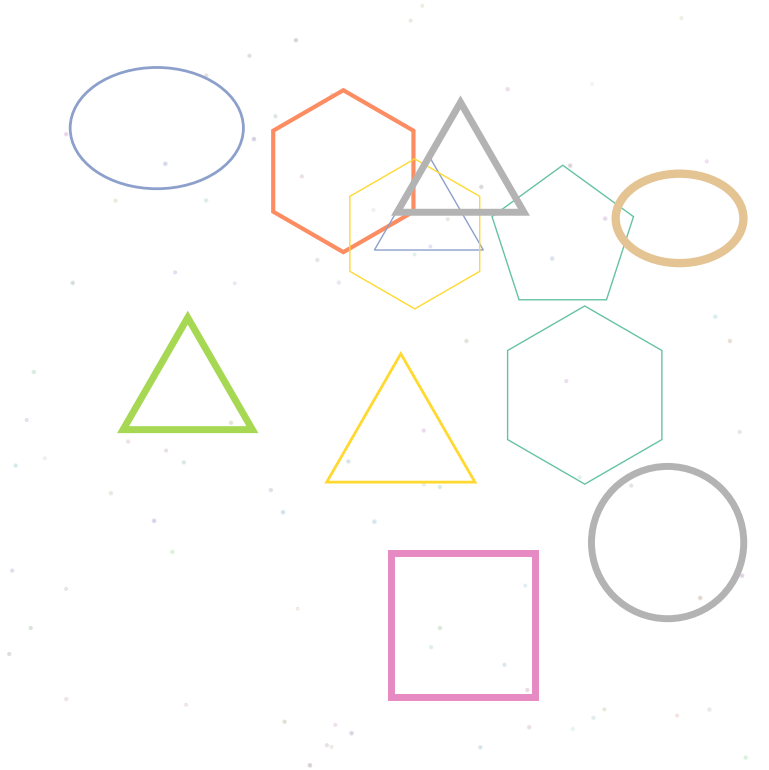[{"shape": "hexagon", "thickness": 0.5, "radius": 0.58, "center": [0.759, 0.487]}, {"shape": "pentagon", "thickness": 0.5, "radius": 0.48, "center": [0.731, 0.689]}, {"shape": "hexagon", "thickness": 1.5, "radius": 0.53, "center": [0.446, 0.778]}, {"shape": "triangle", "thickness": 0.5, "radius": 0.41, "center": [0.557, 0.716]}, {"shape": "oval", "thickness": 1, "radius": 0.56, "center": [0.204, 0.834]}, {"shape": "square", "thickness": 2.5, "radius": 0.47, "center": [0.601, 0.189]}, {"shape": "triangle", "thickness": 2.5, "radius": 0.48, "center": [0.244, 0.491]}, {"shape": "hexagon", "thickness": 0.5, "radius": 0.49, "center": [0.539, 0.696]}, {"shape": "triangle", "thickness": 1, "radius": 0.56, "center": [0.521, 0.429]}, {"shape": "oval", "thickness": 3, "radius": 0.41, "center": [0.883, 0.716]}, {"shape": "triangle", "thickness": 2.5, "radius": 0.48, "center": [0.598, 0.772]}, {"shape": "circle", "thickness": 2.5, "radius": 0.49, "center": [0.867, 0.295]}]